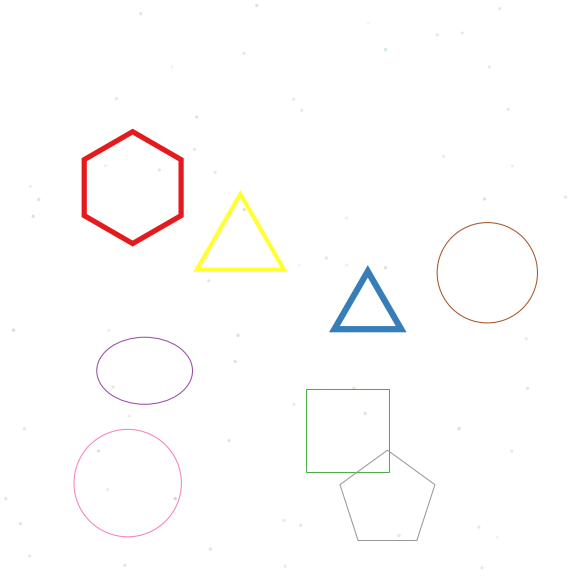[{"shape": "hexagon", "thickness": 2.5, "radius": 0.48, "center": [0.23, 0.674]}, {"shape": "triangle", "thickness": 3, "radius": 0.33, "center": [0.637, 0.463]}, {"shape": "square", "thickness": 0.5, "radius": 0.36, "center": [0.602, 0.253]}, {"shape": "oval", "thickness": 0.5, "radius": 0.41, "center": [0.25, 0.357]}, {"shape": "triangle", "thickness": 2, "radius": 0.44, "center": [0.416, 0.576]}, {"shape": "circle", "thickness": 0.5, "radius": 0.43, "center": [0.844, 0.527]}, {"shape": "circle", "thickness": 0.5, "radius": 0.47, "center": [0.221, 0.163]}, {"shape": "pentagon", "thickness": 0.5, "radius": 0.43, "center": [0.671, 0.133]}]